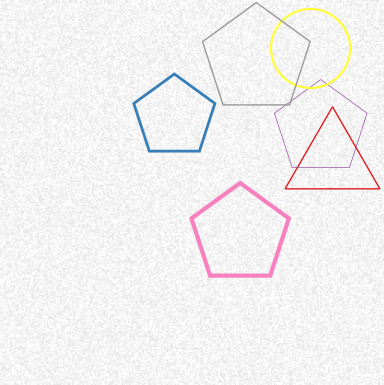[{"shape": "triangle", "thickness": 1, "radius": 0.71, "center": [0.864, 0.581]}, {"shape": "pentagon", "thickness": 2, "radius": 0.55, "center": [0.453, 0.697]}, {"shape": "pentagon", "thickness": 0.5, "radius": 0.63, "center": [0.833, 0.667]}, {"shape": "circle", "thickness": 1.5, "radius": 0.51, "center": [0.807, 0.874]}, {"shape": "pentagon", "thickness": 3, "radius": 0.66, "center": [0.624, 0.392]}, {"shape": "pentagon", "thickness": 1, "radius": 0.73, "center": [0.666, 0.846]}]